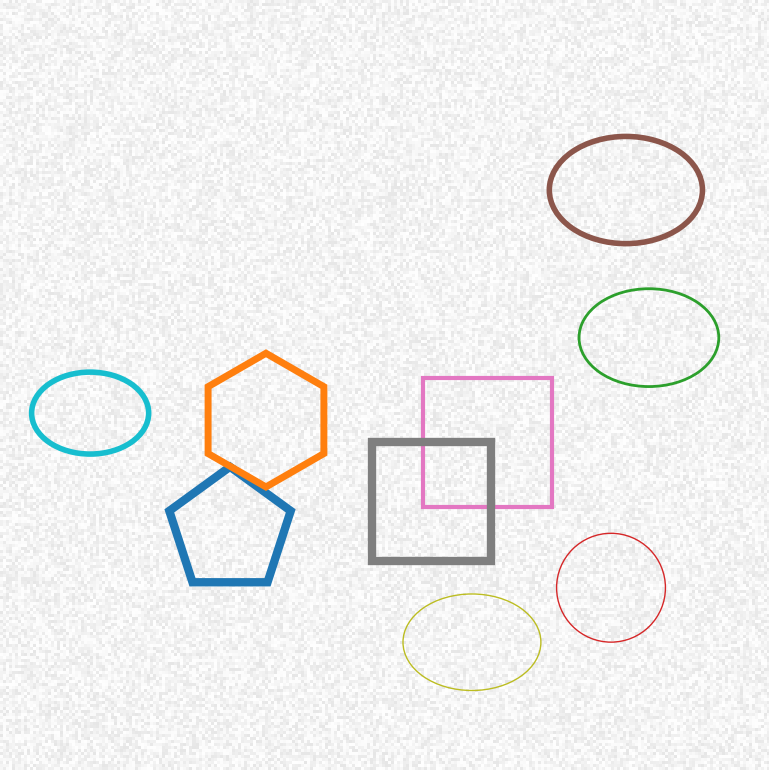[{"shape": "pentagon", "thickness": 3, "radius": 0.41, "center": [0.299, 0.311]}, {"shape": "hexagon", "thickness": 2.5, "radius": 0.43, "center": [0.345, 0.454]}, {"shape": "oval", "thickness": 1, "radius": 0.45, "center": [0.843, 0.561]}, {"shape": "circle", "thickness": 0.5, "radius": 0.35, "center": [0.794, 0.237]}, {"shape": "oval", "thickness": 2, "radius": 0.5, "center": [0.813, 0.753]}, {"shape": "square", "thickness": 1.5, "radius": 0.42, "center": [0.633, 0.425]}, {"shape": "square", "thickness": 3, "radius": 0.38, "center": [0.56, 0.349]}, {"shape": "oval", "thickness": 0.5, "radius": 0.45, "center": [0.613, 0.166]}, {"shape": "oval", "thickness": 2, "radius": 0.38, "center": [0.117, 0.464]}]